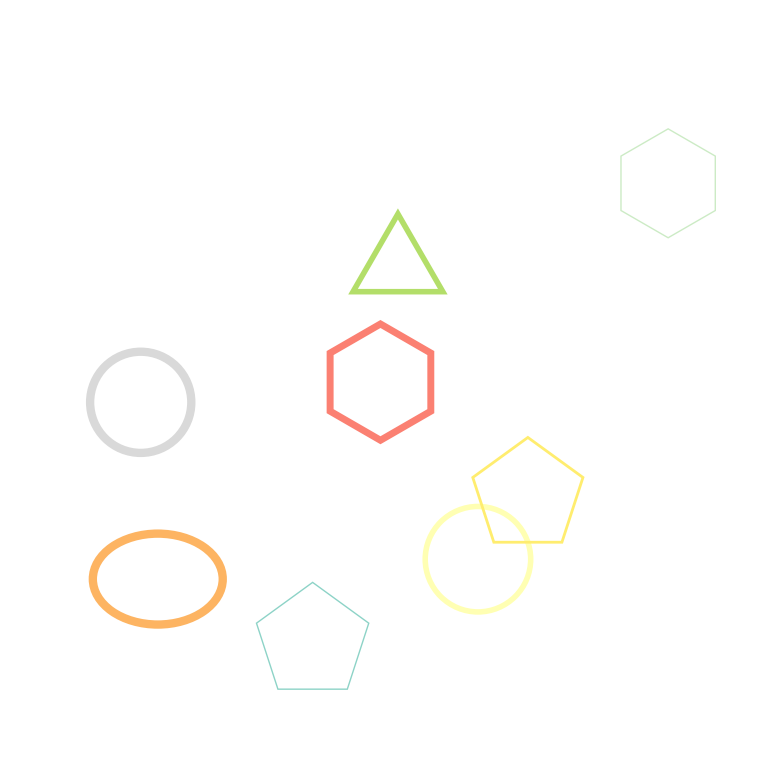[{"shape": "pentagon", "thickness": 0.5, "radius": 0.38, "center": [0.406, 0.167]}, {"shape": "circle", "thickness": 2, "radius": 0.34, "center": [0.621, 0.274]}, {"shape": "hexagon", "thickness": 2.5, "radius": 0.38, "center": [0.494, 0.504]}, {"shape": "oval", "thickness": 3, "radius": 0.42, "center": [0.205, 0.248]}, {"shape": "triangle", "thickness": 2, "radius": 0.34, "center": [0.517, 0.655]}, {"shape": "circle", "thickness": 3, "radius": 0.33, "center": [0.183, 0.478]}, {"shape": "hexagon", "thickness": 0.5, "radius": 0.35, "center": [0.868, 0.762]}, {"shape": "pentagon", "thickness": 1, "radius": 0.38, "center": [0.686, 0.357]}]